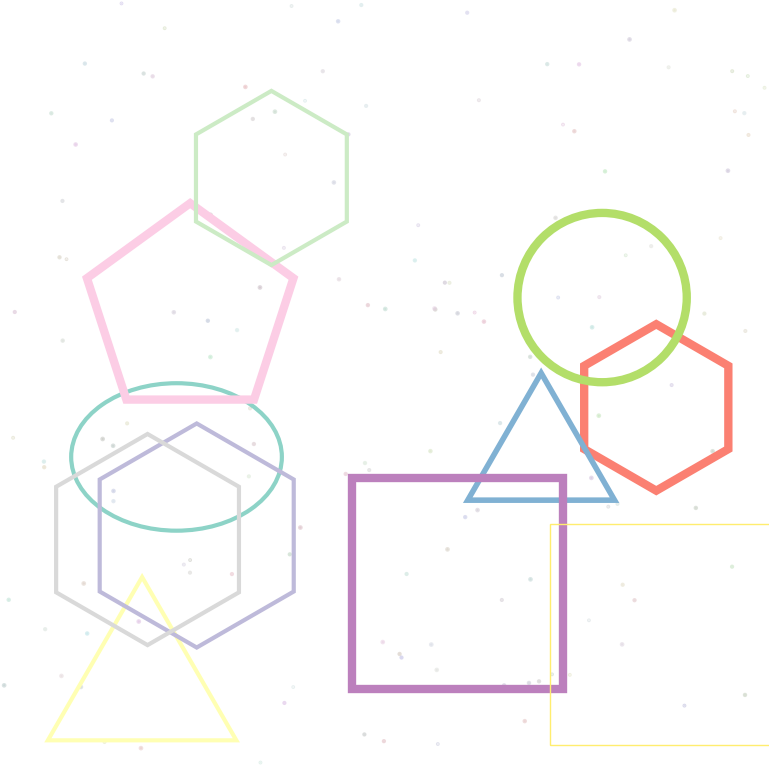[{"shape": "oval", "thickness": 1.5, "radius": 0.68, "center": [0.229, 0.407]}, {"shape": "triangle", "thickness": 1.5, "radius": 0.71, "center": [0.185, 0.109]}, {"shape": "hexagon", "thickness": 1.5, "radius": 0.73, "center": [0.255, 0.305]}, {"shape": "hexagon", "thickness": 3, "radius": 0.54, "center": [0.852, 0.471]}, {"shape": "triangle", "thickness": 2, "radius": 0.55, "center": [0.703, 0.405]}, {"shape": "circle", "thickness": 3, "radius": 0.55, "center": [0.782, 0.614]}, {"shape": "pentagon", "thickness": 3, "radius": 0.71, "center": [0.247, 0.595]}, {"shape": "hexagon", "thickness": 1.5, "radius": 0.69, "center": [0.192, 0.299]}, {"shape": "square", "thickness": 3, "radius": 0.68, "center": [0.594, 0.242]}, {"shape": "hexagon", "thickness": 1.5, "radius": 0.57, "center": [0.352, 0.769]}, {"shape": "square", "thickness": 0.5, "radius": 0.72, "center": [0.858, 0.176]}]